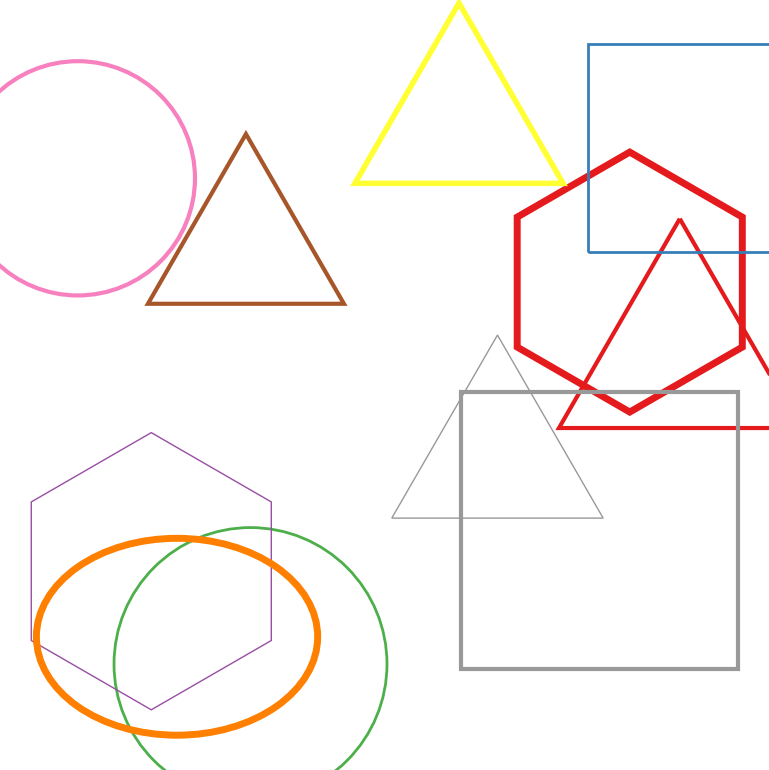[{"shape": "triangle", "thickness": 1.5, "radius": 0.91, "center": [0.883, 0.535]}, {"shape": "hexagon", "thickness": 2.5, "radius": 0.84, "center": [0.818, 0.634]}, {"shape": "square", "thickness": 1, "radius": 0.68, "center": [0.898, 0.808]}, {"shape": "circle", "thickness": 1, "radius": 0.89, "center": [0.325, 0.138]}, {"shape": "hexagon", "thickness": 0.5, "radius": 0.9, "center": [0.196, 0.258]}, {"shape": "oval", "thickness": 2.5, "radius": 0.91, "center": [0.23, 0.173]}, {"shape": "triangle", "thickness": 2, "radius": 0.78, "center": [0.596, 0.84]}, {"shape": "triangle", "thickness": 1.5, "radius": 0.73, "center": [0.319, 0.679]}, {"shape": "circle", "thickness": 1.5, "radius": 0.76, "center": [0.101, 0.768]}, {"shape": "triangle", "thickness": 0.5, "radius": 0.79, "center": [0.646, 0.406]}, {"shape": "square", "thickness": 1.5, "radius": 0.9, "center": [0.778, 0.311]}]